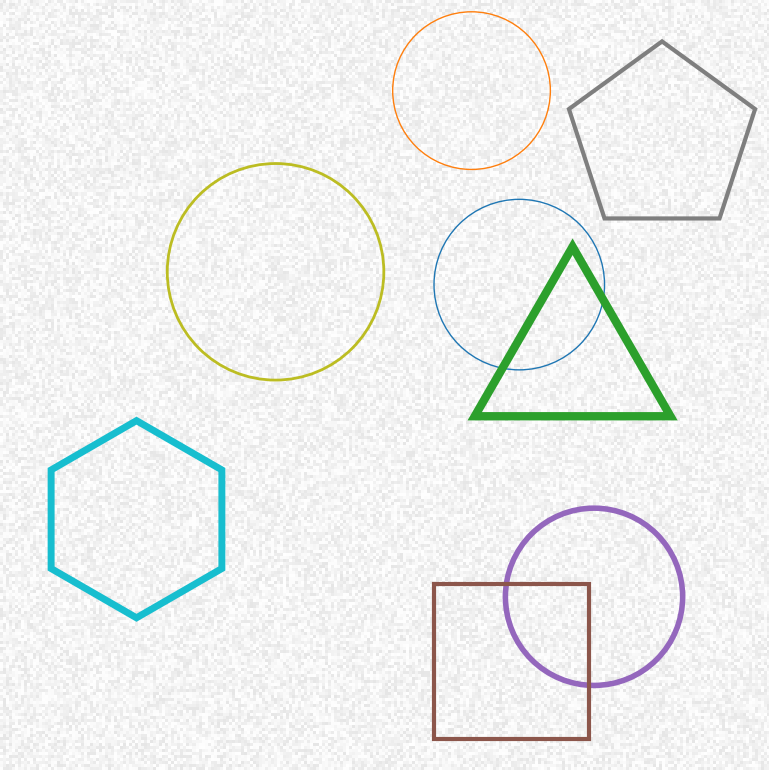[{"shape": "circle", "thickness": 0.5, "radius": 0.55, "center": [0.674, 0.63]}, {"shape": "circle", "thickness": 0.5, "radius": 0.51, "center": [0.612, 0.882]}, {"shape": "triangle", "thickness": 3, "radius": 0.73, "center": [0.744, 0.533]}, {"shape": "circle", "thickness": 2, "radius": 0.58, "center": [0.771, 0.225]}, {"shape": "square", "thickness": 1.5, "radius": 0.5, "center": [0.664, 0.141]}, {"shape": "pentagon", "thickness": 1.5, "radius": 0.64, "center": [0.86, 0.819]}, {"shape": "circle", "thickness": 1, "radius": 0.7, "center": [0.358, 0.647]}, {"shape": "hexagon", "thickness": 2.5, "radius": 0.64, "center": [0.177, 0.326]}]